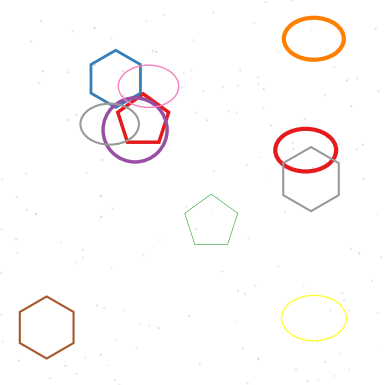[{"shape": "pentagon", "thickness": 2.5, "radius": 0.35, "center": [0.372, 0.687]}, {"shape": "oval", "thickness": 3, "radius": 0.4, "center": [0.794, 0.61]}, {"shape": "hexagon", "thickness": 2, "radius": 0.37, "center": [0.301, 0.795]}, {"shape": "pentagon", "thickness": 0.5, "radius": 0.36, "center": [0.549, 0.424]}, {"shape": "circle", "thickness": 2.5, "radius": 0.42, "center": [0.351, 0.663]}, {"shape": "oval", "thickness": 3, "radius": 0.39, "center": [0.815, 0.899]}, {"shape": "oval", "thickness": 1, "radius": 0.42, "center": [0.816, 0.174]}, {"shape": "hexagon", "thickness": 1.5, "radius": 0.4, "center": [0.121, 0.149]}, {"shape": "oval", "thickness": 1, "radius": 0.39, "center": [0.386, 0.776]}, {"shape": "hexagon", "thickness": 1.5, "radius": 0.42, "center": [0.808, 0.535]}, {"shape": "oval", "thickness": 1.5, "radius": 0.38, "center": [0.285, 0.678]}]